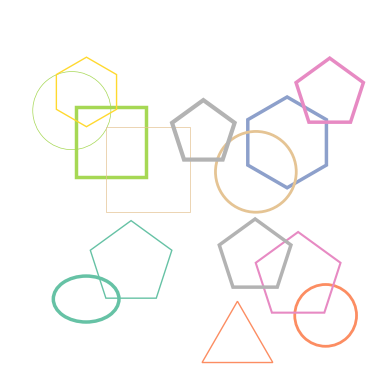[{"shape": "oval", "thickness": 2.5, "radius": 0.43, "center": [0.224, 0.223]}, {"shape": "pentagon", "thickness": 1, "radius": 0.56, "center": [0.34, 0.316]}, {"shape": "circle", "thickness": 2, "radius": 0.4, "center": [0.846, 0.181]}, {"shape": "triangle", "thickness": 1, "radius": 0.53, "center": [0.617, 0.111]}, {"shape": "hexagon", "thickness": 2.5, "radius": 0.59, "center": [0.746, 0.63]}, {"shape": "pentagon", "thickness": 1.5, "radius": 0.58, "center": [0.774, 0.282]}, {"shape": "pentagon", "thickness": 2.5, "radius": 0.46, "center": [0.856, 0.757]}, {"shape": "circle", "thickness": 0.5, "radius": 0.51, "center": [0.186, 0.713]}, {"shape": "square", "thickness": 2.5, "radius": 0.45, "center": [0.289, 0.631]}, {"shape": "hexagon", "thickness": 1, "radius": 0.45, "center": [0.225, 0.761]}, {"shape": "circle", "thickness": 2, "radius": 0.52, "center": [0.665, 0.554]}, {"shape": "square", "thickness": 0.5, "radius": 0.55, "center": [0.384, 0.559]}, {"shape": "pentagon", "thickness": 3, "radius": 0.43, "center": [0.528, 0.655]}, {"shape": "pentagon", "thickness": 2.5, "radius": 0.49, "center": [0.663, 0.333]}]